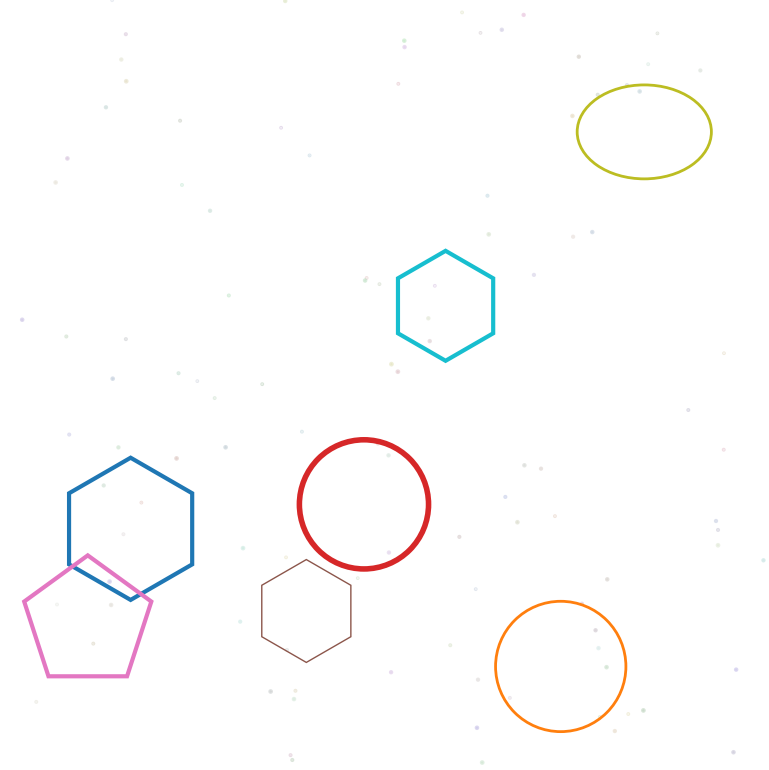[{"shape": "hexagon", "thickness": 1.5, "radius": 0.46, "center": [0.17, 0.313]}, {"shape": "circle", "thickness": 1, "radius": 0.42, "center": [0.728, 0.134]}, {"shape": "circle", "thickness": 2, "radius": 0.42, "center": [0.473, 0.345]}, {"shape": "hexagon", "thickness": 0.5, "radius": 0.33, "center": [0.398, 0.206]}, {"shape": "pentagon", "thickness": 1.5, "radius": 0.43, "center": [0.114, 0.192]}, {"shape": "oval", "thickness": 1, "radius": 0.44, "center": [0.837, 0.829]}, {"shape": "hexagon", "thickness": 1.5, "radius": 0.36, "center": [0.579, 0.603]}]